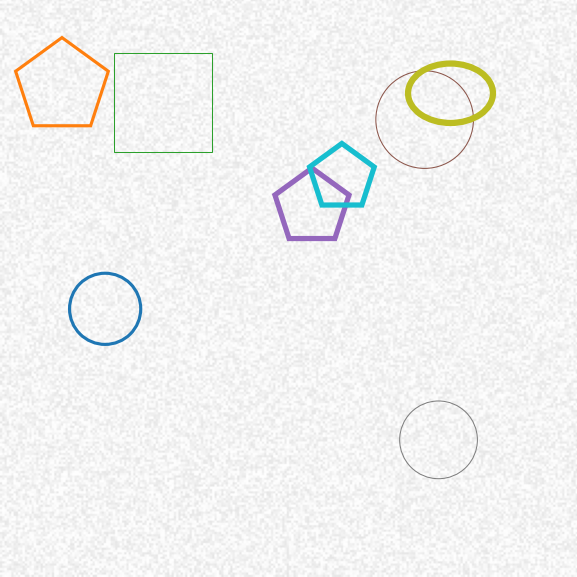[{"shape": "circle", "thickness": 1.5, "radius": 0.31, "center": [0.182, 0.464]}, {"shape": "pentagon", "thickness": 1.5, "radius": 0.42, "center": [0.107, 0.85]}, {"shape": "square", "thickness": 0.5, "radius": 0.43, "center": [0.282, 0.821]}, {"shape": "pentagon", "thickness": 2.5, "radius": 0.34, "center": [0.54, 0.641]}, {"shape": "circle", "thickness": 0.5, "radius": 0.42, "center": [0.735, 0.792]}, {"shape": "circle", "thickness": 0.5, "radius": 0.34, "center": [0.759, 0.237]}, {"shape": "oval", "thickness": 3, "radius": 0.37, "center": [0.78, 0.838]}, {"shape": "pentagon", "thickness": 2.5, "radius": 0.29, "center": [0.592, 0.692]}]